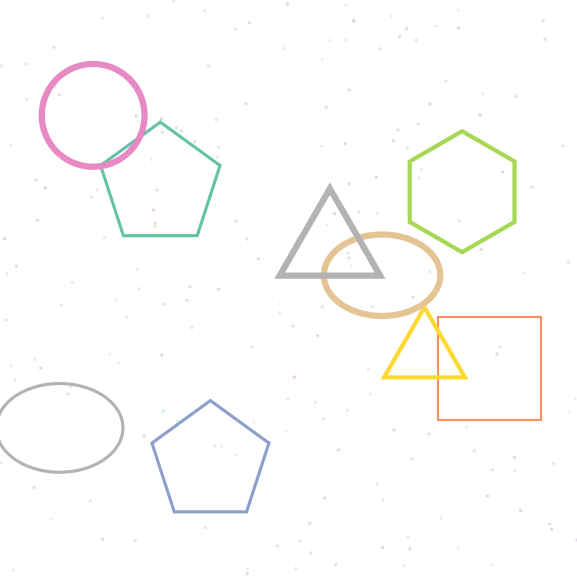[{"shape": "pentagon", "thickness": 1.5, "radius": 0.54, "center": [0.278, 0.679]}, {"shape": "square", "thickness": 1, "radius": 0.45, "center": [0.848, 0.362]}, {"shape": "pentagon", "thickness": 1.5, "radius": 0.53, "center": [0.364, 0.199]}, {"shape": "circle", "thickness": 3, "radius": 0.44, "center": [0.161, 0.799]}, {"shape": "hexagon", "thickness": 2, "radius": 0.52, "center": [0.8, 0.667]}, {"shape": "triangle", "thickness": 2, "radius": 0.4, "center": [0.735, 0.386]}, {"shape": "oval", "thickness": 3, "radius": 0.5, "center": [0.662, 0.523]}, {"shape": "triangle", "thickness": 3, "radius": 0.5, "center": [0.571, 0.572]}, {"shape": "oval", "thickness": 1.5, "radius": 0.55, "center": [0.103, 0.258]}]